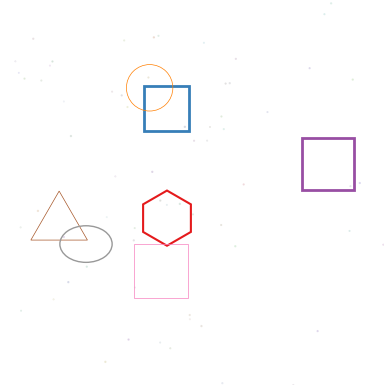[{"shape": "hexagon", "thickness": 1.5, "radius": 0.36, "center": [0.434, 0.433]}, {"shape": "square", "thickness": 2, "radius": 0.3, "center": [0.432, 0.718]}, {"shape": "square", "thickness": 2, "radius": 0.34, "center": [0.852, 0.574]}, {"shape": "circle", "thickness": 0.5, "radius": 0.3, "center": [0.389, 0.772]}, {"shape": "triangle", "thickness": 0.5, "radius": 0.42, "center": [0.154, 0.419]}, {"shape": "square", "thickness": 0.5, "radius": 0.35, "center": [0.418, 0.296]}, {"shape": "oval", "thickness": 1, "radius": 0.34, "center": [0.223, 0.366]}]